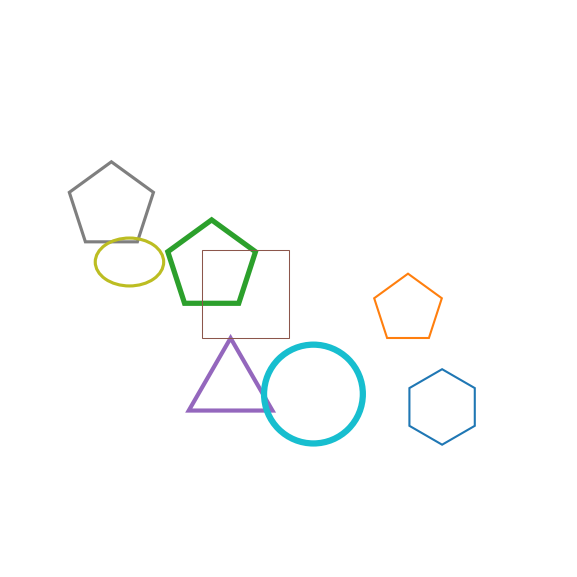[{"shape": "hexagon", "thickness": 1, "radius": 0.33, "center": [0.766, 0.294]}, {"shape": "pentagon", "thickness": 1, "radius": 0.31, "center": [0.707, 0.464]}, {"shape": "pentagon", "thickness": 2.5, "radius": 0.4, "center": [0.366, 0.539]}, {"shape": "triangle", "thickness": 2, "radius": 0.42, "center": [0.399, 0.33]}, {"shape": "square", "thickness": 0.5, "radius": 0.38, "center": [0.425, 0.49]}, {"shape": "pentagon", "thickness": 1.5, "radius": 0.38, "center": [0.193, 0.642]}, {"shape": "oval", "thickness": 1.5, "radius": 0.3, "center": [0.224, 0.545]}, {"shape": "circle", "thickness": 3, "radius": 0.43, "center": [0.543, 0.317]}]